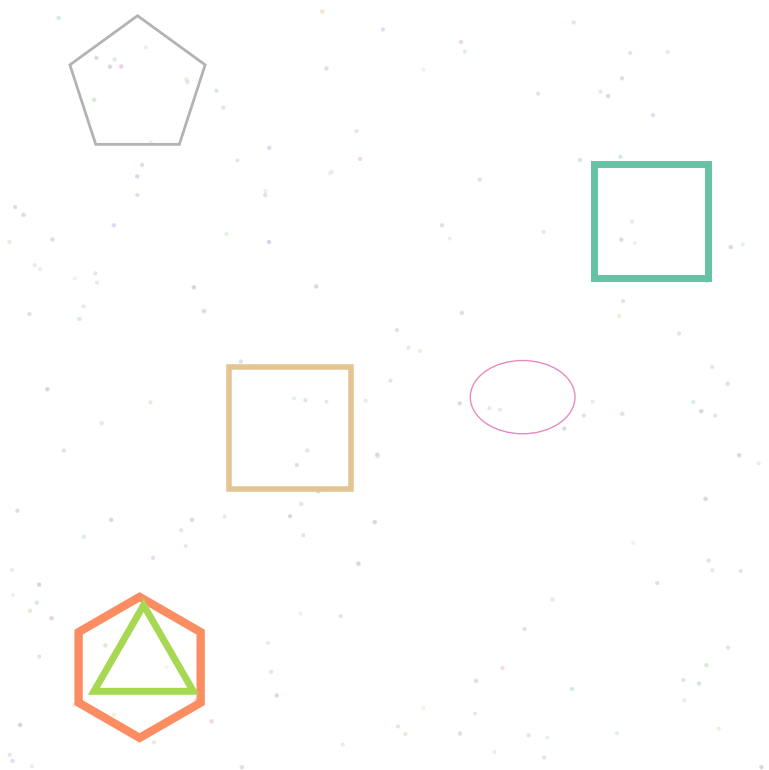[{"shape": "square", "thickness": 2.5, "radius": 0.37, "center": [0.846, 0.713]}, {"shape": "hexagon", "thickness": 3, "radius": 0.46, "center": [0.181, 0.133]}, {"shape": "oval", "thickness": 0.5, "radius": 0.34, "center": [0.679, 0.484]}, {"shape": "triangle", "thickness": 2.5, "radius": 0.37, "center": [0.187, 0.139]}, {"shape": "square", "thickness": 2, "radius": 0.4, "center": [0.377, 0.444]}, {"shape": "pentagon", "thickness": 1, "radius": 0.46, "center": [0.179, 0.887]}]